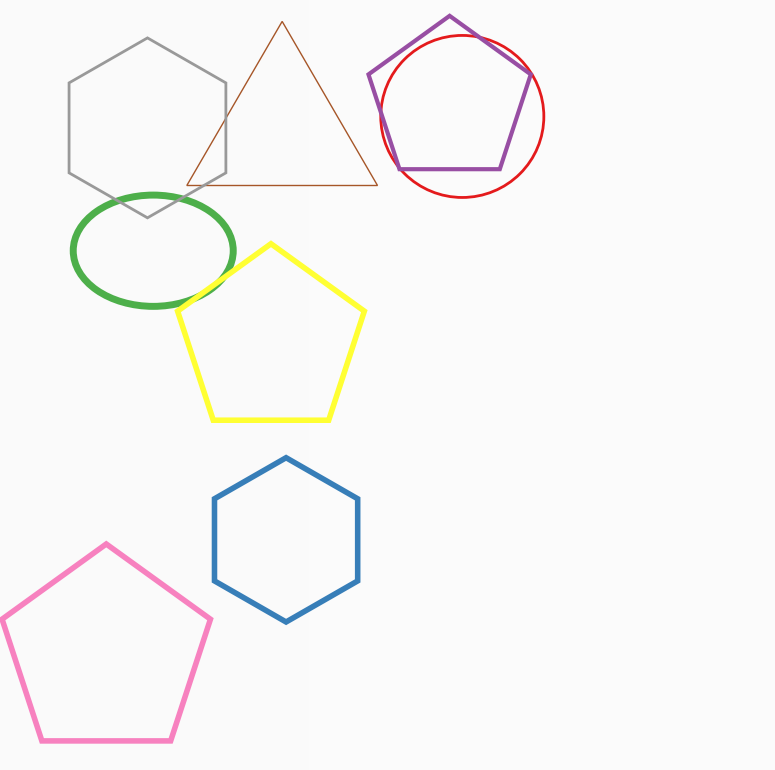[{"shape": "circle", "thickness": 1, "radius": 0.53, "center": [0.597, 0.849]}, {"shape": "hexagon", "thickness": 2, "radius": 0.53, "center": [0.369, 0.299]}, {"shape": "oval", "thickness": 2.5, "radius": 0.52, "center": [0.198, 0.674]}, {"shape": "pentagon", "thickness": 1.5, "radius": 0.55, "center": [0.58, 0.869]}, {"shape": "pentagon", "thickness": 2, "radius": 0.63, "center": [0.35, 0.557]}, {"shape": "triangle", "thickness": 0.5, "radius": 0.71, "center": [0.364, 0.83]}, {"shape": "pentagon", "thickness": 2, "radius": 0.71, "center": [0.137, 0.152]}, {"shape": "hexagon", "thickness": 1, "radius": 0.58, "center": [0.19, 0.834]}]